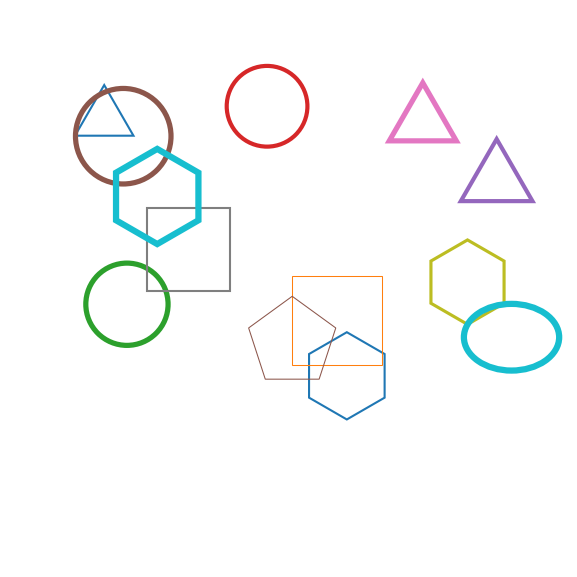[{"shape": "hexagon", "thickness": 1, "radius": 0.38, "center": [0.601, 0.348]}, {"shape": "triangle", "thickness": 1, "radius": 0.29, "center": [0.18, 0.793]}, {"shape": "square", "thickness": 0.5, "radius": 0.39, "center": [0.584, 0.445]}, {"shape": "circle", "thickness": 2.5, "radius": 0.36, "center": [0.22, 0.472]}, {"shape": "circle", "thickness": 2, "radius": 0.35, "center": [0.462, 0.815]}, {"shape": "triangle", "thickness": 2, "radius": 0.36, "center": [0.86, 0.687]}, {"shape": "circle", "thickness": 2.5, "radius": 0.41, "center": [0.213, 0.763]}, {"shape": "pentagon", "thickness": 0.5, "radius": 0.4, "center": [0.506, 0.407]}, {"shape": "triangle", "thickness": 2.5, "radius": 0.33, "center": [0.732, 0.789]}, {"shape": "square", "thickness": 1, "radius": 0.36, "center": [0.326, 0.567]}, {"shape": "hexagon", "thickness": 1.5, "radius": 0.37, "center": [0.81, 0.511]}, {"shape": "hexagon", "thickness": 3, "radius": 0.41, "center": [0.272, 0.659]}, {"shape": "oval", "thickness": 3, "radius": 0.41, "center": [0.886, 0.415]}]